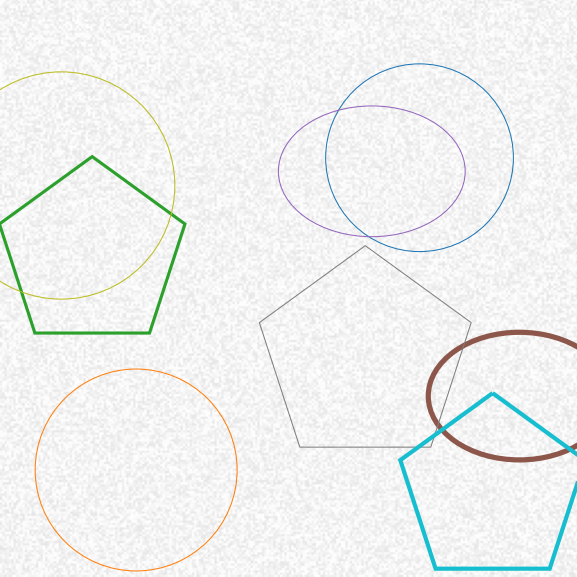[{"shape": "circle", "thickness": 0.5, "radius": 0.81, "center": [0.726, 0.726]}, {"shape": "circle", "thickness": 0.5, "radius": 0.87, "center": [0.236, 0.185]}, {"shape": "pentagon", "thickness": 1.5, "radius": 0.84, "center": [0.16, 0.559]}, {"shape": "oval", "thickness": 0.5, "radius": 0.81, "center": [0.644, 0.702]}, {"shape": "oval", "thickness": 2.5, "radius": 0.79, "center": [0.899, 0.313]}, {"shape": "pentagon", "thickness": 0.5, "radius": 0.96, "center": [0.633, 0.381]}, {"shape": "circle", "thickness": 0.5, "radius": 0.98, "center": [0.106, 0.678]}, {"shape": "pentagon", "thickness": 2, "radius": 0.84, "center": [0.853, 0.15]}]